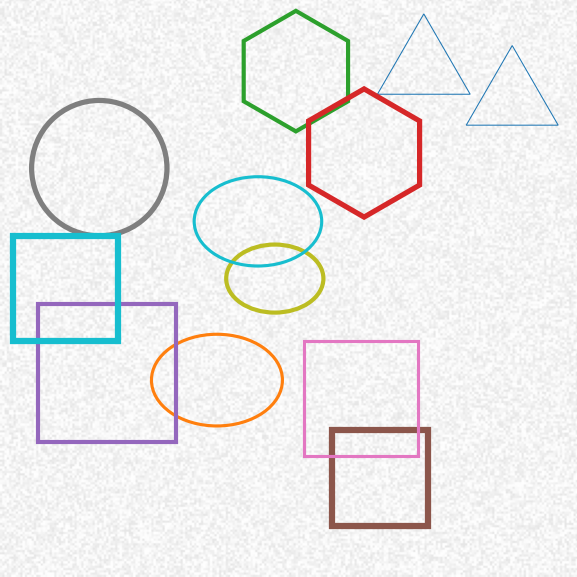[{"shape": "triangle", "thickness": 0.5, "radius": 0.46, "center": [0.887, 0.828]}, {"shape": "triangle", "thickness": 0.5, "radius": 0.46, "center": [0.734, 0.882]}, {"shape": "oval", "thickness": 1.5, "radius": 0.57, "center": [0.376, 0.341]}, {"shape": "hexagon", "thickness": 2, "radius": 0.52, "center": [0.512, 0.876]}, {"shape": "hexagon", "thickness": 2.5, "radius": 0.55, "center": [0.63, 0.734]}, {"shape": "square", "thickness": 2, "radius": 0.6, "center": [0.186, 0.353]}, {"shape": "square", "thickness": 3, "radius": 0.41, "center": [0.658, 0.172]}, {"shape": "square", "thickness": 1.5, "radius": 0.49, "center": [0.625, 0.309]}, {"shape": "circle", "thickness": 2.5, "radius": 0.59, "center": [0.172, 0.708]}, {"shape": "oval", "thickness": 2, "radius": 0.42, "center": [0.476, 0.517]}, {"shape": "oval", "thickness": 1.5, "radius": 0.55, "center": [0.447, 0.616]}, {"shape": "square", "thickness": 3, "radius": 0.45, "center": [0.113, 0.5]}]